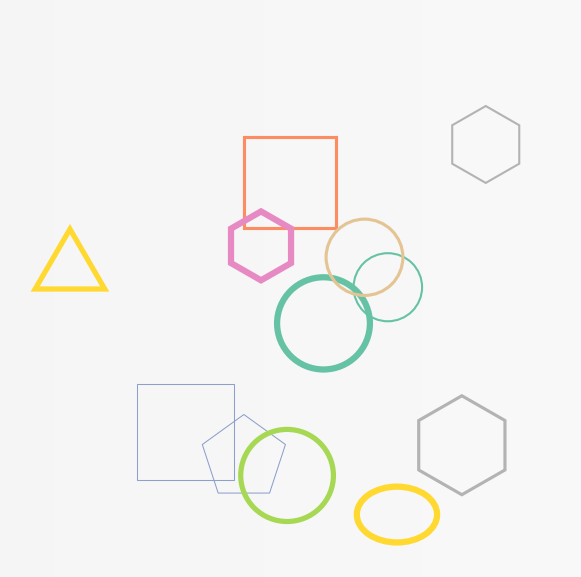[{"shape": "circle", "thickness": 1, "radius": 0.29, "center": [0.667, 0.502]}, {"shape": "circle", "thickness": 3, "radius": 0.4, "center": [0.557, 0.439]}, {"shape": "square", "thickness": 1.5, "radius": 0.4, "center": [0.499, 0.683]}, {"shape": "pentagon", "thickness": 0.5, "radius": 0.38, "center": [0.42, 0.206]}, {"shape": "square", "thickness": 0.5, "radius": 0.42, "center": [0.319, 0.251]}, {"shape": "hexagon", "thickness": 3, "radius": 0.3, "center": [0.449, 0.573]}, {"shape": "circle", "thickness": 2.5, "radius": 0.4, "center": [0.494, 0.176]}, {"shape": "triangle", "thickness": 2.5, "radius": 0.35, "center": [0.12, 0.533]}, {"shape": "oval", "thickness": 3, "radius": 0.35, "center": [0.683, 0.108]}, {"shape": "circle", "thickness": 1.5, "radius": 0.33, "center": [0.627, 0.554]}, {"shape": "hexagon", "thickness": 1, "radius": 0.33, "center": [0.836, 0.749]}, {"shape": "hexagon", "thickness": 1.5, "radius": 0.43, "center": [0.795, 0.228]}]